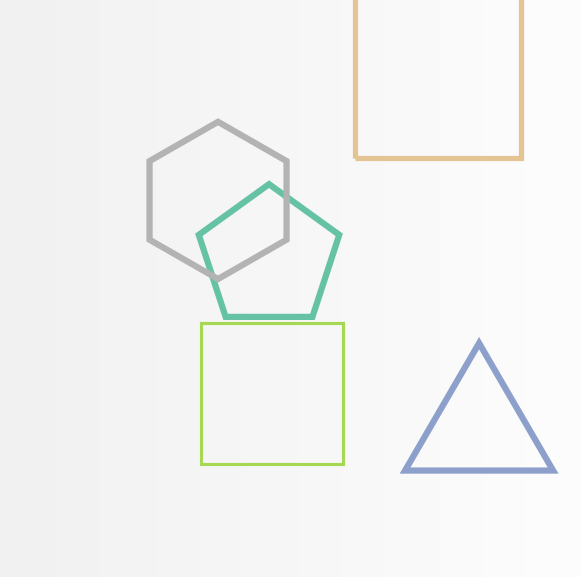[{"shape": "pentagon", "thickness": 3, "radius": 0.64, "center": [0.463, 0.553]}, {"shape": "triangle", "thickness": 3, "radius": 0.74, "center": [0.824, 0.258]}, {"shape": "square", "thickness": 1.5, "radius": 0.61, "center": [0.468, 0.318]}, {"shape": "square", "thickness": 2.5, "radius": 0.71, "center": [0.753, 0.868]}, {"shape": "hexagon", "thickness": 3, "radius": 0.68, "center": [0.375, 0.652]}]